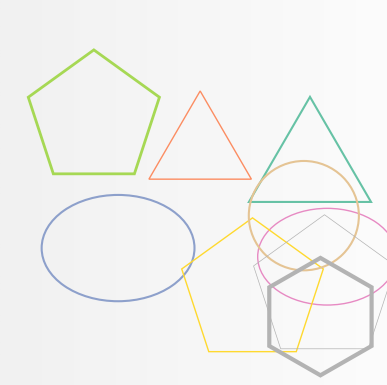[{"shape": "triangle", "thickness": 1.5, "radius": 0.91, "center": [0.8, 0.566]}, {"shape": "triangle", "thickness": 1, "radius": 0.76, "center": [0.517, 0.611]}, {"shape": "oval", "thickness": 1.5, "radius": 0.99, "center": [0.305, 0.356]}, {"shape": "oval", "thickness": 1, "radius": 0.9, "center": [0.844, 0.333]}, {"shape": "pentagon", "thickness": 2, "radius": 0.89, "center": [0.242, 0.692]}, {"shape": "pentagon", "thickness": 1, "radius": 0.96, "center": [0.652, 0.242]}, {"shape": "circle", "thickness": 1.5, "radius": 0.71, "center": [0.784, 0.44]}, {"shape": "pentagon", "thickness": 0.5, "radius": 0.96, "center": [0.837, 0.25]}, {"shape": "hexagon", "thickness": 3, "radius": 0.76, "center": [0.827, 0.178]}]